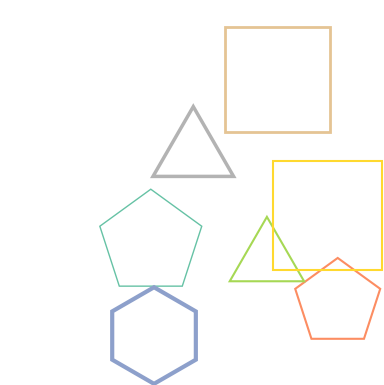[{"shape": "pentagon", "thickness": 1, "radius": 0.7, "center": [0.392, 0.369]}, {"shape": "pentagon", "thickness": 1.5, "radius": 0.58, "center": [0.877, 0.214]}, {"shape": "hexagon", "thickness": 3, "radius": 0.63, "center": [0.4, 0.128]}, {"shape": "triangle", "thickness": 1.5, "radius": 0.56, "center": [0.693, 0.325]}, {"shape": "square", "thickness": 1.5, "radius": 0.71, "center": [0.85, 0.44]}, {"shape": "square", "thickness": 2, "radius": 0.68, "center": [0.721, 0.795]}, {"shape": "triangle", "thickness": 2.5, "radius": 0.6, "center": [0.502, 0.602]}]